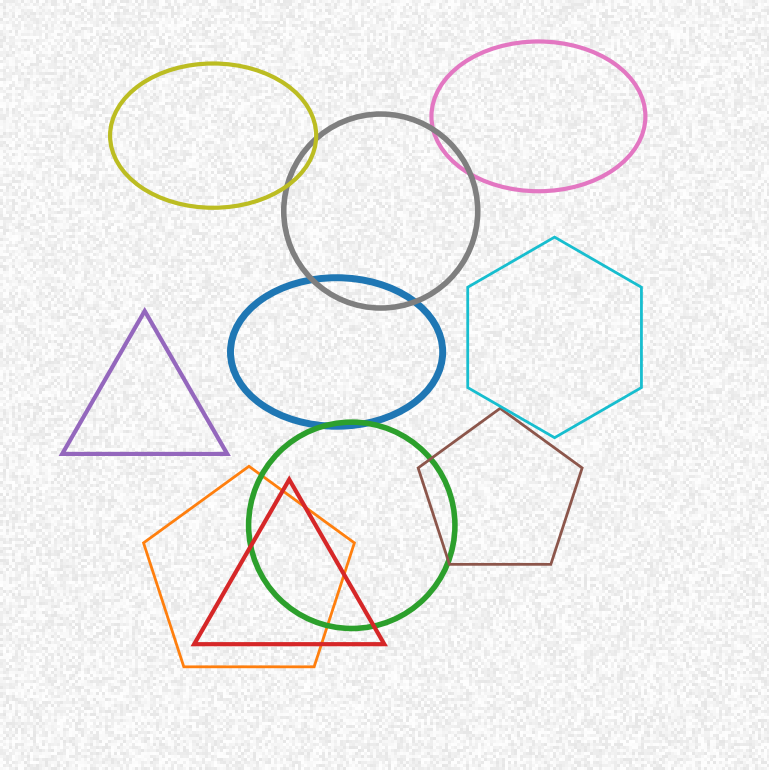[{"shape": "oval", "thickness": 2.5, "radius": 0.69, "center": [0.437, 0.543]}, {"shape": "pentagon", "thickness": 1, "radius": 0.72, "center": [0.323, 0.25]}, {"shape": "circle", "thickness": 2, "radius": 0.67, "center": [0.457, 0.318]}, {"shape": "triangle", "thickness": 1.5, "radius": 0.71, "center": [0.376, 0.235]}, {"shape": "triangle", "thickness": 1.5, "radius": 0.62, "center": [0.188, 0.472]}, {"shape": "pentagon", "thickness": 1, "radius": 0.56, "center": [0.65, 0.358]}, {"shape": "oval", "thickness": 1.5, "radius": 0.69, "center": [0.699, 0.849]}, {"shape": "circle", "thickness": 2, "radius": 0.63, "center": [0.494, 0.726]}, {"shape": "oval", "thickness": 1.5, "radius": 0.67, "center": [0.277, 0.824]}, {"shape": "hexagon", "thickness": 1, "radius": 0.65, "center": [0.72, 0.562]}]